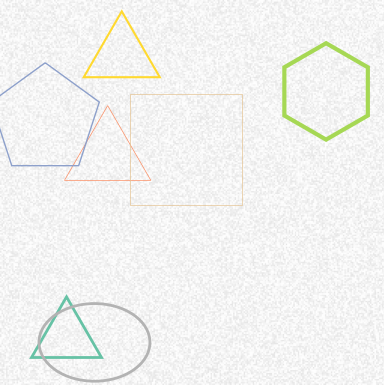[{"shape": "triangle", "thickness": 2, "radius": 0.52, "center": [0.173, 0.124]}, {"shape": "triangle", "thickness": 0.5, "radius": 0.65, "center": [0.28, 0.596]}, {"shape": "pentagon", "thickness": 1, "radius": 0.74, "center": [0.117, 0.689]}, {"shape": "hexagon", "thickness": 3, "radius": 0.63, "center": [0.847, 0.763]}, {"shape": "triangle", "thickness": 1.5, "radius": 0.57, "center": [0.316, 0.856]}, {"shape": "square", "thickness": 0.5, "radius": 0.72, "center": [0.483, 0.611]}, {"shape": "oval", "thickness": 2, "radius": 0.72, "center": [0.245, 0.111]}]